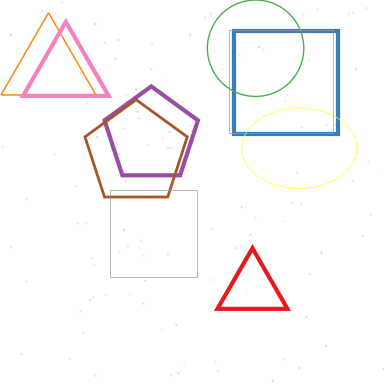[{"shape": "triangle", "thickness": 3, "radius": 0.53, "center": [0.656, 0.25]}, {"shape": "square", "thickness": 3, "radius": 0.68, "center": [0.744, 0.786]}, {"shape": "circle", "thickness": 1, "radius": 0.63, "center": [0.664, 0.875]}, {"shape": "pentagon", "thickness": 3, "radius": 0.64, "center": [0.393, 0.648]}, {"shape": "triangle", "thickness": 1, "radius": 0.71, "center": [0.126, 0.825]}, {"shape": "oval", "thickness": 0.5, "radius": 0.75, "center": [0.777, 0.615]}, {"shape": "pentagon", "thickness": 2, "radius": 0.7, "center": [0.354, 0.601]}, {"shape": "triangle", "thickness": 3, "radius": 0.64, "center": [0.171, 0.815]}, {"shape": "square", "thickness": 0.5, "radius": 0.67, "center": [0.73, 0.788]}, {"shape": "square", "thickness": 0.5, "radius": 0.57, "center": [0.399, 0.394]}]